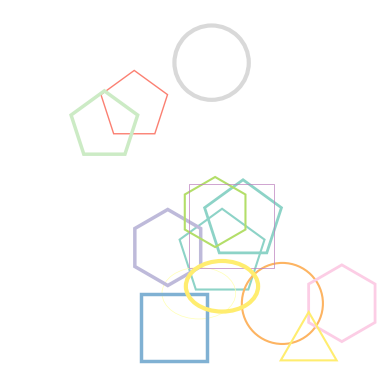[{"shape": "pentagon", "thickness": 1.5, "radius": 0.58, "center": [0.577, 0.342]}, {"shape": "pentagon", "thickness": 2, "radius": 0.52, "center": [0.631, 0.428]}, {"shape": "oval", "thickness": 0.5, "radius": 0.48, "center": [0.516, 0.239]}, {"shape": "hexagon", "thickness": 2.5, "radius": 0.49, "center": [0.436, 0.357]}, {"shape": "pentagon", "thickness": 1, "radius": 0.45, "center": [0.349, 0.726]}, {"shape": "square", "thickness": 2.5, "radius": 0.43, "center": [0.452, 0.149]}, {"shape": "circle", "thickness": 1.5, "radius": 0.53, "center": [0.733, 0.212]}, {"shape": "hexagon", "thickness": 1.5, "radius": 0.45, "center": [0.559, 0.449]}, {"shape": "hexagon", "thickness": 2, "radius": 0.5, "center": [0.888, 0.212]}, {"shape": "circle", "thickness": 3, "radius": 0.48, "center": [0.55, 0.837]}, {"shape": "square", "thickness": 0.5, "radius": 0.55, "center": [0.601, 0.414]}, {"shape": "pentagon", "thickness": 2.5, "radius": 0.45, "center": [0.271, 0.673]}, {"shape": "oval", "thickness": 3, "radius": 0.47, "center": [0.577, 0.256]}, {"shape": "triangle", "thickness": 1.5, "radius": 0.42, "center": [0.802, 0.106]}]